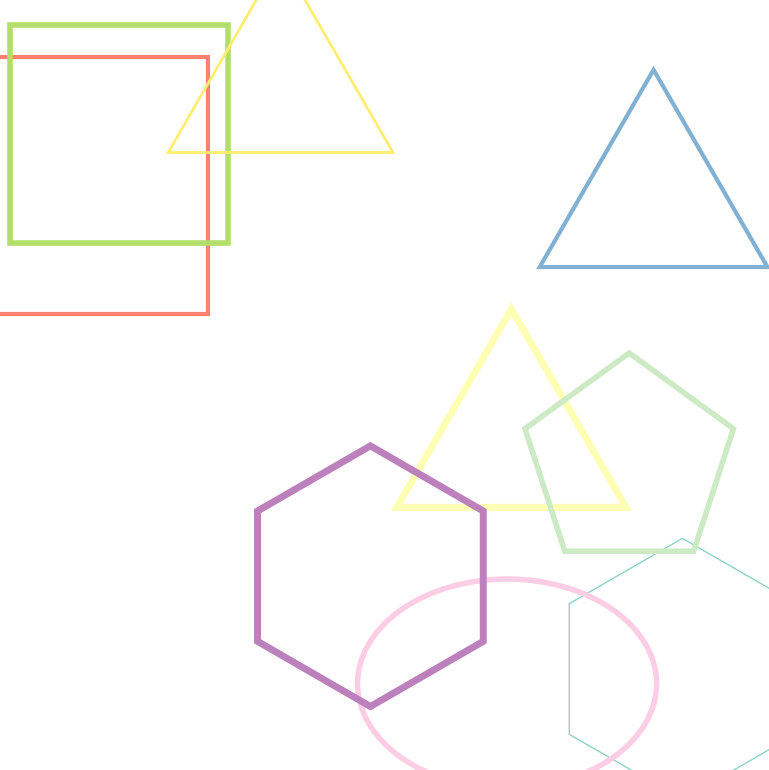[{"shape": "hexagon", "thickness": 0.5, "radius": 0.85, "center": [0.886, 0.131]}, {"shape": "triangle", "thickness": 2.5, "radius": 0.86, "center": [0.664, 0.427]}, {"shape": "square", "thickness": 1.5, "radius": 0.84, "center": [0.103, 0.759]}, {"shape": "triangle", "thickness": 1.5, "radius": 0.85, "center": [0.849, 0.739]}, {"shape": "square", "thickness": 2, "radius": 0.71, "center": [0.155, 0.826]}, {"shape": "oval", "thickness": 2, "radius": 0.97, "center": [0.659, 0.112]}, {"shape": "hexagon", "thickness": 2.5, "radius": 0.85, "center": [0.481, 0.252]}, {"shape": "pentagon", "thickness": 2, "radius": 0.71, "center": [0.817, 0.399]}, {"shape": "triangle", "thickness": 1, "radius": 0.84, "center": [0.364, 0.886]}]